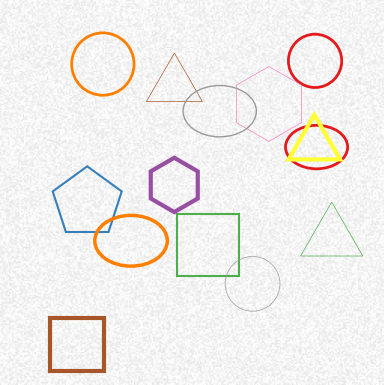[{"shape": "oval", "thickness": 2, "radius": 0.4, "center": [0.822, 0.618]}, {"shape": "circle", "thickness": 2, "radius": 0.35, "center": [0.818, 0.842]}, {"shape": "pentagon", "thickness": 1.5, "radius": 0.47, "center": [0.227, 0.474]}, {"shape": "triangle", "thickness": 0.5, "radius": 0.47, "center": [0.862, 0.382]}, {"shape": "square", "thickness": 1.5, "radius": 0.4, "center": [0.541, 0.363]}, {"shape": "hexagon", "thickness": 3, "radius": 0.35, "center": [0.453, 0.52]}, {"shape": "circle", "thickness": 2, "radius": 0.41, "center": [0.267, 0.834]}, {"shape": "oval", "thickness": 2.5, "radius": 0.47, "center": [0.34, 0.375]}, {"shape": "triangle", "thickness": 3, "radius": 0.39, "center": [0.817, 0.625]}, {"shape": "square", "thickness": 3, "radius": 0.35, "center": [0.201, 0.106]}, {"shape": "triangle", "thickness": 0.5, "radius": 0.42, "center": [0.453, 0.778]}, {"shape": "hexagon", "thickness": 0.5, "radius": 0.49, "center": [0.698, 0.73]}, {"shape": "oval", "thickness": 1, "radius": 0.48, "center": [0.571, 0.711]}, {"shape": "circle", "thickness": 0.5, "radius": 0.36, "center": [0.656, 0.263]}]